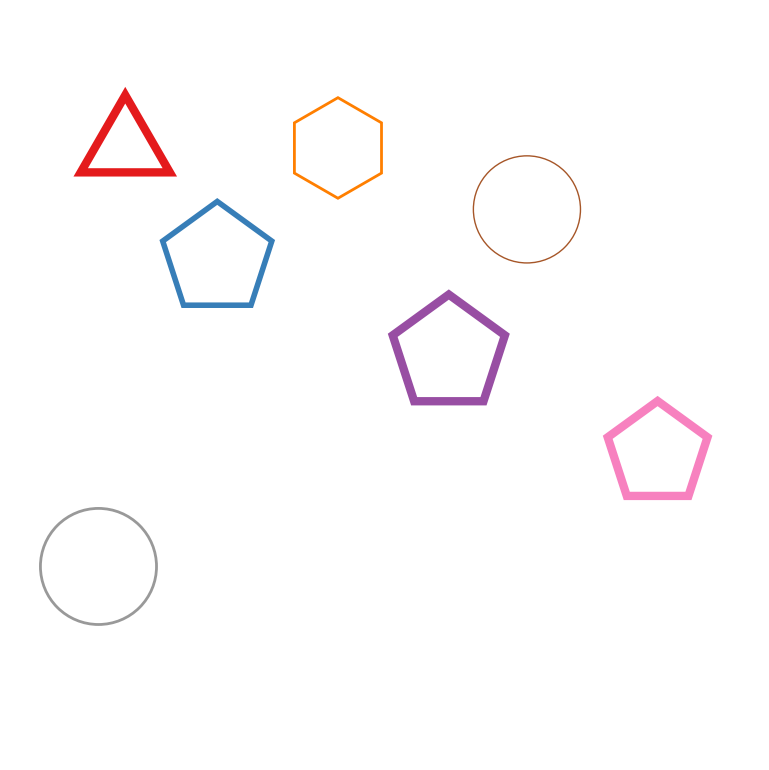[{"shape": "triangle", "thickness": 3, "radius": 0.33, "center": [0.163, 0.81]}, {"shape": "pentagon", "thickness": 2, "radius": 0.37, "center": [0.282, 0.664]}, {"shape": "pentagon", "thickness": 3, "radius": 0.38, "center": [0.583, 0.541]}, {"shape": "hexagon", "thickness": 1, "radius": 0.33, "center": [0.439, 0.808]}, {"shape": "circle", "thickness": 0.5, "radius": 0.35, "center": [0.684, 0.728]}, {"shape": "pentagon", "thickness": 3, "radius": 0.34, "center": [0.854, 0.411]}, {"shape": "circle", "thickness": 1, "radius": 0.38, "center": [0.128, 0.264]}]